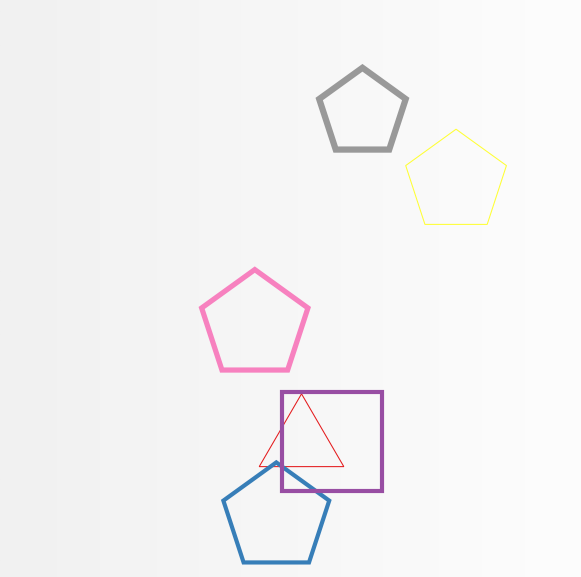[{"shape": "triangle", "thickness": 0.5, "radius": 0.42, "center": [0.519, 0.233]}, {"shape": "pentagon", "thickness": 2, "radius": 0.48, "center": [0.475, 0.103]}, {"shape": "square", "thickness": 2, "radius": 0.43, "center": [0.572, 0.235]}, {"shape": "pentagon", "thickness": 0.5, "radius": 0.46, "center": [0.785, 0.684]}, {"shape": "pentagon", "thickness": 2.5, "radius": 0.48, "center": [0.438, 0.436]}, {"shape": "pentagon", "thickness": 3, "radius": 0.39, "center": [0.624, 0.803]}]